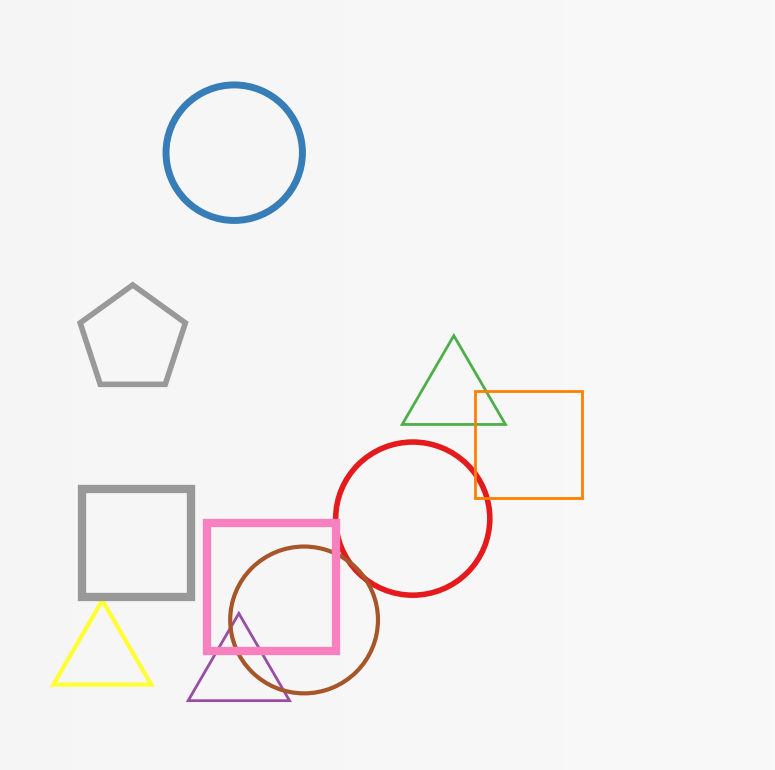[{"shape": "circle", "thickness": 2, "radius": 0.5, "center": [0.533, 0.326]}, {"shape": "circle", "thickness": 2.5, "radius": 0.44, "center": [0.302, 0.802]}, {"shape": "triangle", "thickness": 1, "radius": 0.38, "center": [0.586, 0.487]}, {"shape": "triangle", "thickness": 1, "radius": 0.38, "center": [0.308, 0.128]}, {"shape": "square", "thickness": 1, "radius": 0.34, "center": [0.682, 0.423]}, {"shape": "triangle", "thickness": 1.5, "radius": 0.36, "center": [0.132, 0.147]}, {"shape": "circle", "thickness": 1.5, "radius": 0.48, "center": [0.392, 0.195]}, {"shape": "square", "thickness": 3, "radius": 0.41, "center": [0.35, 0.237]}, {"shape": "square", "thickness": 3, "radius": 0.35, "center": [0.176, 0.295]}, {"shape": "pentagon", "thickness": 2, "radius": 0.36, "center": [0.171, 0.559]}]